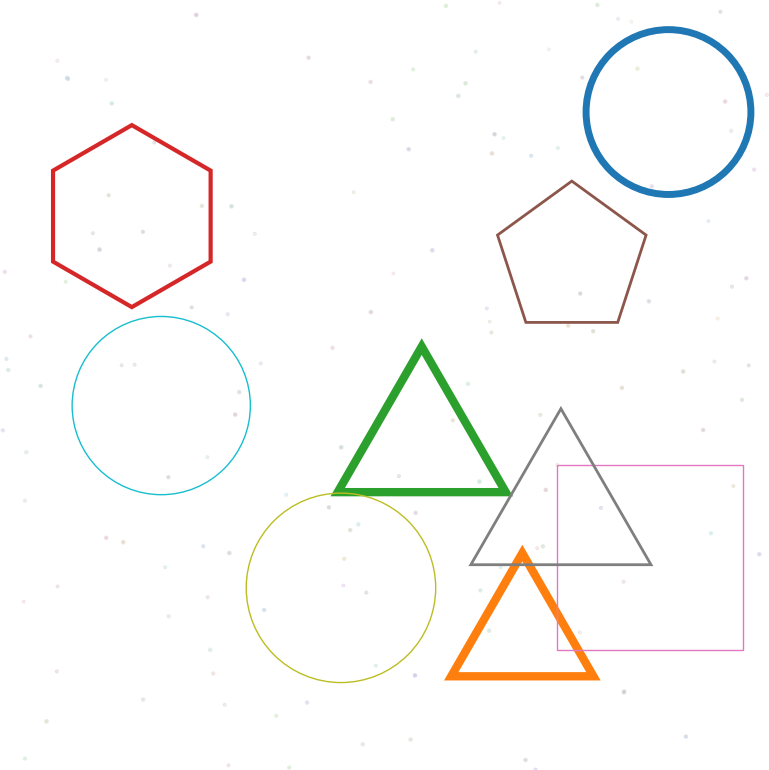[{"shape": "circle", "thickness": 2.5, "radius": 0.54, "center": [0.868, 0.854]}, {"shape": "triangle", "thickness": 3, "radius": 0.53, "center": [0.678, 0.175]}, {"shape": "triangle", "thickness": 3, "radius": 0.63, "center": [0.548, 0.424]}, {"shape": "hexagon", "thickness": 1.5, "radius": 0.59, "center": [0.171, 0.719]}, {"shape": "pentagon", "thickness": 1, "radius": 0.51, "center": [0.743, 0.663]}, {"shape": "square", "thickness": 0.5, "radius": 0.6, "center": [0.844, 0.276]}, {"shape": "triangle", "thickness": 1, "radius": 0.68, "center": [0.728, 0.334]}, {"shape": "circle", "thickness": 0.5, "radius": 0.62, "center": [0.443, 0.237]}, {"shape": "circle", "thickness": 0.5, "radius": 0.58, "center": [0.209, 0.473]}]